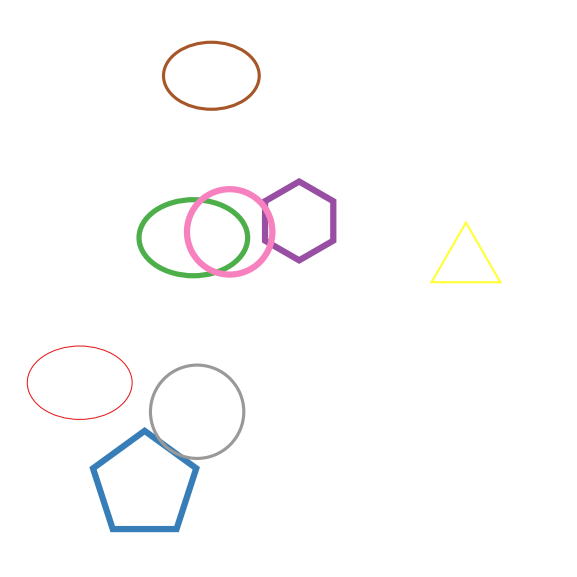[{"shape": "oval", "thickness": 0.5, "radius": 0.45, "center": [0.138, 0.336]}, {"shape": "pentagon", "thickness": 3, "radius": 0.47, "center": [0.25, 0.159]}, {"shape": "oval", "thickness": 2.5, "radius": 0.47, "center": [0.335, 0.587]}, {"shape": "hexagon", "thickness": 3, "radius": 0.34, "center": [0.518, 0.617]}, {"shape": "triangle", "thickness": 1, "radius": 0.34, "center": [0.807, 0.545]}, {"shape": "oval", "thickness": 1.5, "radius": 0.41, "center": [0.366, 0.868]}, {"shape": "circle", "thickness": 3, "radius": 0.37, "center": [0.398, 0.598]}, {"shape": "circle", "thickness": 1.5, "radius": 0.4, "center": [0.341, 0.286]}]